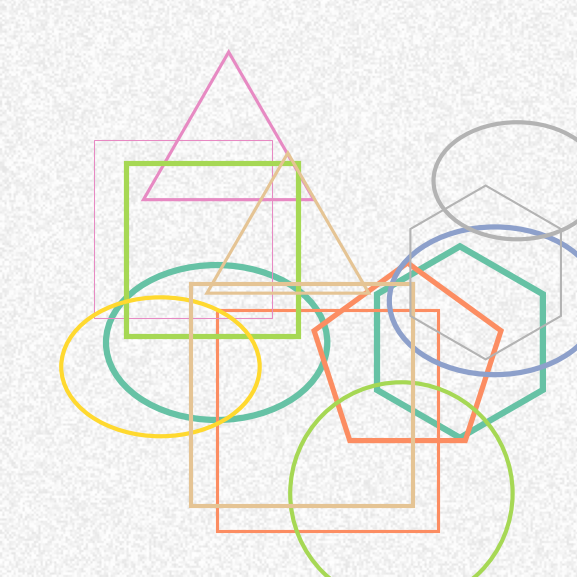[{"shape": "hexagon", "thickness": 3, "radius": 0.83, "center": [0.796, 0.407]}, {"shape": "oval", "thickness": 3, "radius": 0.96, "center": [0.375, 0.406]}, {"shape": "pentagon", "thickness": 2.5, "radius": 0.85, "center": [0.706, 0.374]}, {"shape": "square", "thickness": 1.5, "radius": 0.96, "center": [0.568, 0.271]}, {"shape": "oval", "thickness": 2.5, "radius": 0.91, "center": [0.857, 0.478]}, {"shape": "triangle", "thickness": 1.5, "radius": 0.85, "center": [0.396, 0.739]}, {"shape": "square", "thickness": 0.5, "radius": 0.77, "center": [0.317, 0.602]}, {"shape": "square", "thickness": 2.5, "radius": 0.75, "center": [0.367, 0.567]}, {"shape": "circle", "thickness": 2, "radius": 0.96, "center": [0.695, 0.145]}, {"shape": "oval", "thickness": 2, "radius": 0.86, "center": [0.278, 0.364]}, {"shape": "triangle", "thickness": 1.5, "radius": 0.81, "center": [0.498, 0.572]}, {"shape": "square", "thickness": 2, "radius": 0.96, "center": [0.523, 0.315]}, {"shape": "hexagon", "thickness": 1, "radius": 0.75, "center": [0.841, 0.527]}, {"shape": "oval", "thickness": 2, "radius": 0.72, "center": [0.895, 0.686]}]